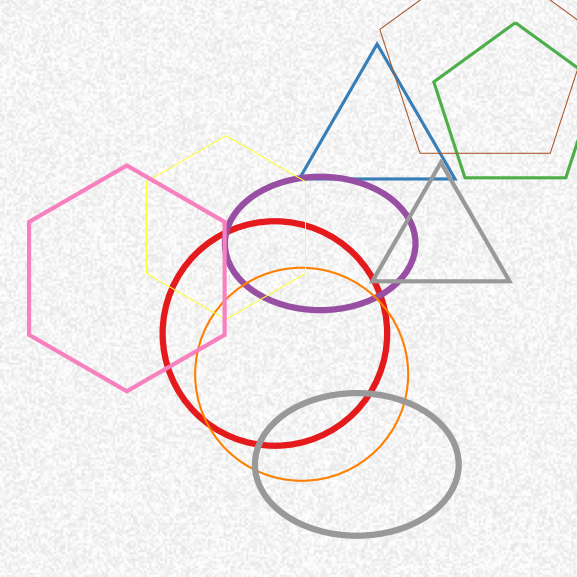[{"shape": "circle", "thickness": 3, "radius": 0.97, "center": [0.476, 0.422]}, {"shape": "triangle", "thickness": 1.5, "radius": 0.78, "center": [0.653, 0.767]}, {"shape": "pentagon", "thickness": 1.5, "radius": 0.74, "center": [0.892, 0.811]}, {"shape": "oval", "thickness": 3, "radius": 0.83, "center": [0.554, 0.578]}, {"shape": "circle", "thickness": 1, "radius": 0.92, "center": [0.522, 0.351]}, {"shape": "hexagon", "thickness": 0.5, "radius": 0.8, "center": [0.391, 0.605]}, {"shape": "pentagon", "thickness": 0.5, "radius": 0.96, "center": [0.84, 0.889]}, {"shape": "hexagon", "thickness": 2, "radius": 0.98, "center": [0.22, 0.517]}, {"shape": "oval", "thickness": 3, "radius": 0.88, "center": [0.618, 0.195]}, {"shape": "triangle", "thickness": 2, "radius": 0.69, "center": [0.764, 0.581]}]